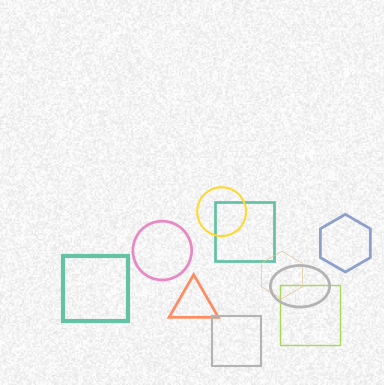[{"shape": "square", "thickness": 3, "radius": 0.43, "center": [0.248, 0.25]}, {"shape": "square", "thickness": 2, "radius": 0.38, "center": [0.636, 0.398]}, {"shape": "triangle", "thickness": 2, "radius": 0.37, "center": [0.503, 0.213]}, {"shape": "hexagon", "thickness": 2, "radius": 0.37, "center": [0.897, 0.368]}, {"shape": "circle", "thickness": 2, "radius": 0.38, "center": [0.421, 0.349]}, {"shape": "square", "thickness": 1, "radius": 0.38, "center": [0.805, 0.182]}, {"shape": "circle", "thickness": 1.5, "radius": 0.32, "center": [0.576, 0.45]}, {"shape": "hexagon", "thickness": 0.5, "radius": 0.31, "center": [0.732, 0.286]}, {"shape": "square", "thickness": 1.5, "radius": 0.32, "center": [0.615, 0.114]}, {"shape": "oval", "thickness": 2, "radius": 0.39, "center": [0.779, 0.256]}]